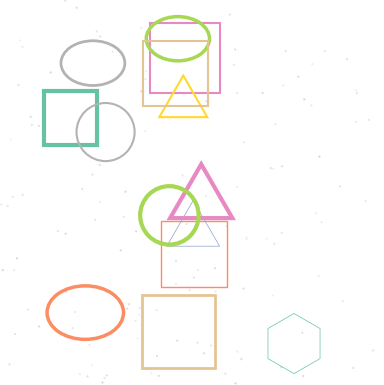[{"shape": "square", "thickness": 3, "radius": 0.35, "center": [0.183, 0.694]}, {"shape": "hexagon", "thickness": 0.5, "radius": 0.39, "center": [0.764, 0.108]}, {"shape": "square", "thickness": 1, "radius": 0.43, "center": [0.504, 0.34]}, {"shape": "oval", "thickness": 2.5, "radius": 0.5, "center": [0.222, 0.188]}, {"shape": "triangle", "thickness": 0.5, "radius": 0.4, "center": [0.502, 0.4]}, {"shape": "square", "thickness": 1.5, "radius": 0.46, "center": [0.481, 0.85]}, {"shape": "triangle", "thickness": 3, "radius": 0.47, "center": [0.523, 0.48]}, {"shape": "oval", "thickness": 2.5, "radius": 0.41, "center": [0.462, 0.899]}, {"shape": "circle", "thickness": 3, "radius": 0.38, "center": [0.44, 0.441]}, {"shape": "triangle", "thickness": 1.5, "radius": 0.36, "center": [0.476, 0.732]}, {"shape": "square", "thickness": 2, "radius": 0.47, "center": [0.464, 0.139]}, {"shape": "square", "thickness": 1.5, "radius": 0.42, "center": [0.455, 0.808]}, {"shape": "oval", "thickness": 2, "radius": 0.41, "center": [0.241, 0.836]}, {"shape": "circle", "thickness": 1.5, "radius": 0.38, "center": [0.274, 0.657]}]